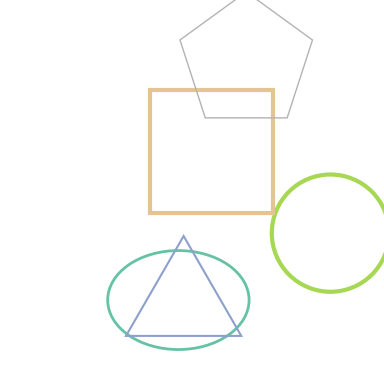[{"shape": "oval", "thickness": 2, "radius": 0.92, "center": [0.463, 0.221]}, {"shape": "triangle", "thickness": 1.5, "radius": 0.86, "center": [0.477, 0.214]}, {"shape": "circle", "thickness": 3, "radius": 0.76, "center": [0.858, 0.394]}, {"shape": "square", "thickness": 3, "radius": 0.8, "center": [0.549, 0.607]}, {"shape": "pentagon", "thickness": 1, "radius": 0.9, "center": [0.64, 0.84]}]